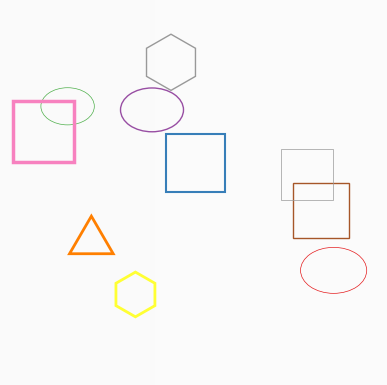[{"shape": "oval", "thickness": 0.5, "radius": 0.43, "center": [0.861, 0.298]}, {"shape": "square", "thickness": 1.5, "radius": 0.38, "center": [0.506, 0.577]}, {"shape": "oval", "thickness": 0.5, "radius": 0.34, "center": [0.174, 0.724]}, {"shape": "oval", "thickness": 1, "radius": 0.41, "center": [0.392, 0.715]}, {"shape": "triangle", "thickness": 2, "radius": 0.33, "center": [0.236, 0.373]}, {"shape": "hexagon", "thickness": 2, "radius": 0.29, "center": [0.35, 0.235]}, {"shape": "square", "thickness": 1, "radius": 0.36, "center": [0.828, 0.454]}, {"shape": "square", "thickness": 2.5, "radius": 0.4, "center": [0.113, 0.659]}, {"shape": "square", "thickness": 0.5, "radius": 0.33, "center": [0.792, 0.547]}, {"shape": "hexagon", "thickness": 1, "radius": 0.36, "center": [0.441, 0.838]}]